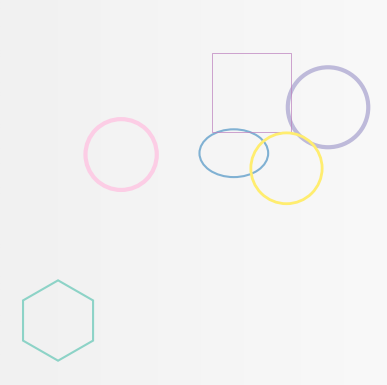[{"shape": "hexagon", "thickness": 1.5, "radius": 0.52, "center": [0.15, 0.167]}, {"shape": "circle", "thickness": 3, "radius": 0.52, "center": [0.847, 0.721]}, {"shape": "oval", "thickness": 1.5, "radius": 0.44, "center": [0.603, 0.602]}, {"shape": "circle", "thickness": 3, "radius": 0.46, "center": [0.313, 0.599]}, {"shape": "square", "thickness": 0.5, "radius": 0.51, "center": [0.648, 0.759]}, {"shape": "circle", "thickness": 2, "radius": 0.46, "center": [0.739, 0.563]}]